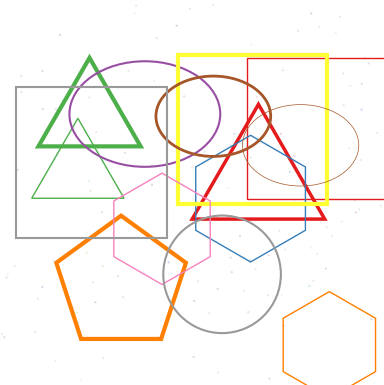[{"shape": "triangle", "thickness": 2.5, "radius": 0.99, "center": [0.671, 0.53]}, {"shape": "square", "thickness": 1, "radius": 0.91, "center": [0.824, 0.666]}, {"shape": "hexagon", "thickness": 1, "radius": 0.82, "center": [0.651, 0.484]}, {"shape": "triangle", "thickness": 1, "radius": 0.69, "center": [0.202, 0.554]}, {"shape": "triangle", "thickness": 3, "radius": 0.77, "center": [0.233, 0.696]}, {"shape": "oval", "thickness": 1.5, "radius": 0.98, "center": [0.376, 0.704]}, {"shape": "pentagon", "thickness": 3, "radius": 0.88, "center": [0.315, 0.263]}, {"shape": "hexagon", "thickness": 1, "radius": 0.69, "center": [0.855, 0.104]}, {"shape": "square", "thickness": 3, "radius": 0.97, "center": [0.657, 0.664]}, {"shape": "oval", "thickness": 2, "radius": 0.75, "center": [0.554, 0.698]}, {"shape": "oval", "thickness": 0.5, "radius": 0.76, "center": [0.781, 0.623]}, {"shape": "hexagon", "thickness": 1, "radius": 0.72, "center": [0.421, 0.406]}, {"shape": "square", "thickness": 1.5, "radius": 0.98, "center": [0.238, 0.579]}, {"shape": "circle", "thickness": 1.5, "radius": 0.76, "center": [0.577, 0.287]}]